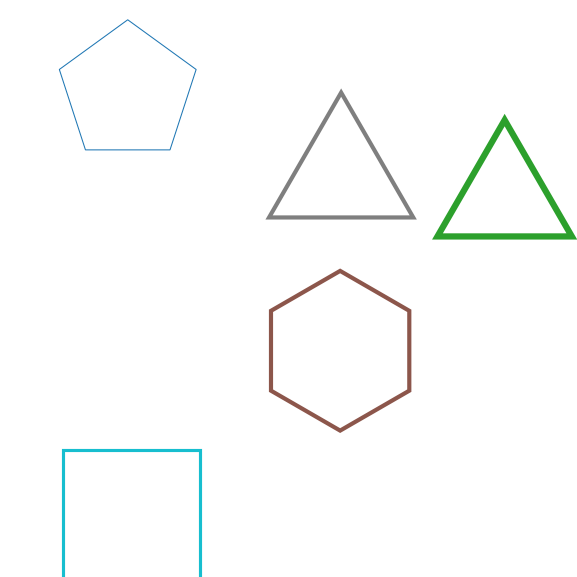[{"shape": "pentagon", "thickness": 0.5, "radius": 0.62, "center": [0.221, 0.84]}, {"shape": "triangle", "thickness": 3, "radius": 0.67, "center": [0.874, 0.657]}, {"shape": "hexagon", "thickness": 2, "radius": 0.69, "center": [0.589, 0.392]}, {"shape": "triangle", "thickness": 2, "radius": 0.72, "center": [0.591, 0.695]}, {"shape": "square", "thickness": 1.5, "radius": 0.59, "center": [0.228, 0.102]}]